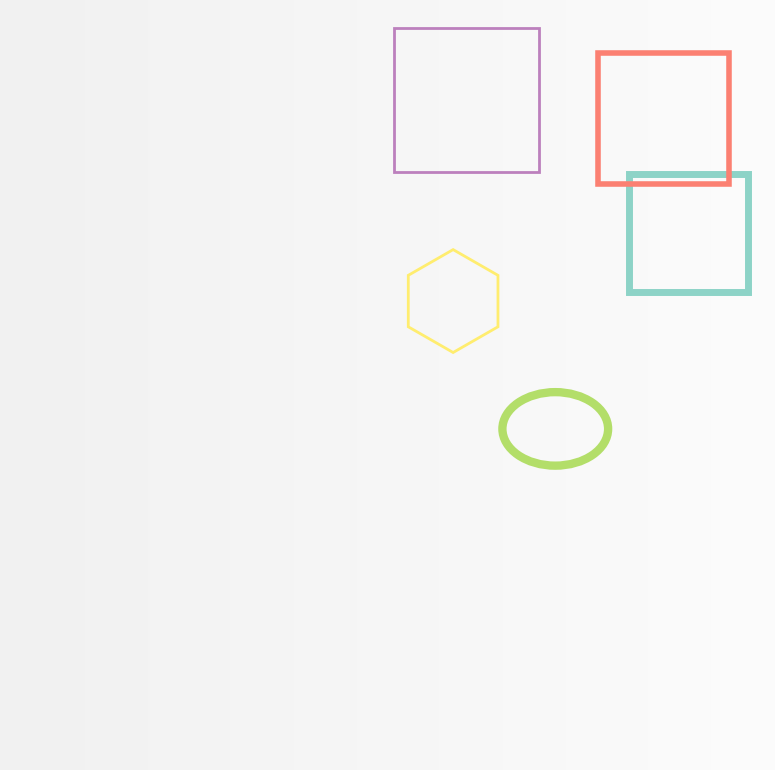[{"shape": "square", "thickness": 2.5, "radius": 0.38, "center": [0.888, 0.697]}, {"shape": "square", "thickness": 2, "radius": 0.42, "center": [0.856, 0.846]}, {"shape": "oval", "thickness": 3, "radius": 0.34, "center": [0.716, 0.443]}, {"shape": "square", "thickness": 1, "radius": 0.47, "center": [0.602, 0.87]}, {"shape": "hexagon", "thickness": 1, "radius": 0.33, "center": [0.585, 0.609]}]